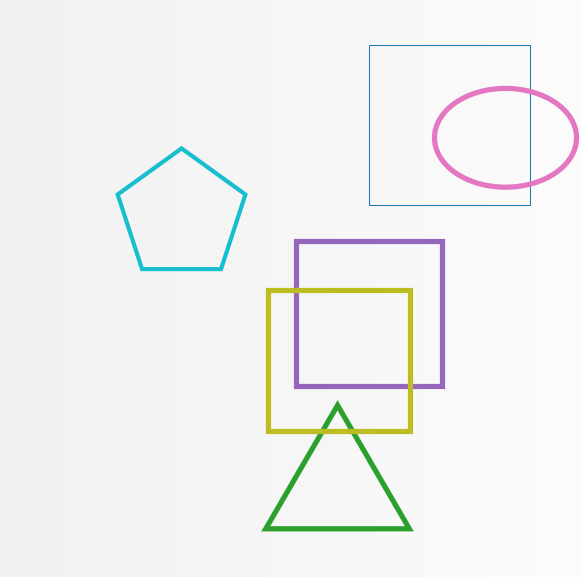[{"shape": "square", "thickness": 0.5, "radius": 0.69, "center": [0.773, 0.782]}, {"shape": "triangle", "thickness": 2.5, "radius": 0.71, "center": [0.581, 0.155]}, {"shape": "square", "thickness": 2.5, "radius": 0.63, "center": [0.635, 0.457]}, {"shape": "oval", "thickness": 2.5, "radius": 0.61, "center": [0.87, 0.761]}, {"shape": "square", "thickness": 2.5, "radius": 0.61, "center": [0.584, 0.375]}, {"shape": "pentagon", "thickness": 2, "radius": 0.58, "center": [0.312, 0.627]}]